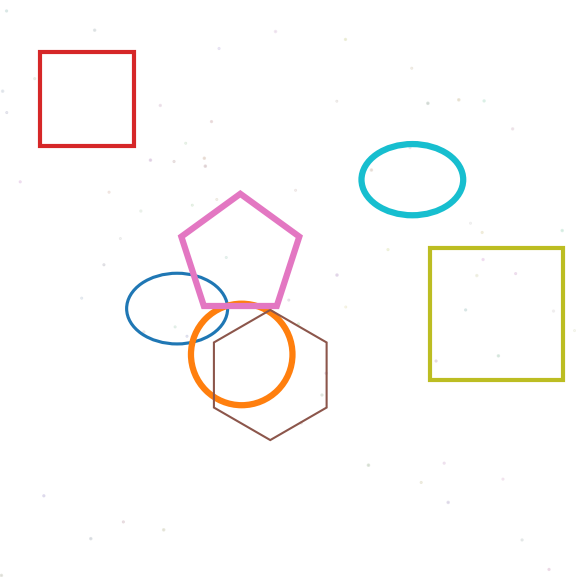[{"shape": "oval", "thickness": 1.5, "radius": 0.44, "center": [0.307, 0.465]}, {"shape": "circle", "thickness": 3, "radius": 0.44, "center": [0.419, 0.385]}, {"shape": "square", "thickness": 2, "radius": 0.41, "center": [0.15, 0.828]}, {"shape": "hexagon", "thickness": 1, "radius": 0.56, "center": [0.468, 0.35]}, {"shape": "pentagon", "thickness": 3, "radius": 0.54, "center": [0.416, 0.556]}, {"shape": "square", "thickness": 2, "radius": 0.57, "center": [0.859, 0.455]}, {"shape": "oval", "thickness": 3, "radius": 0.44, "center": [0.714, 0.688]}]